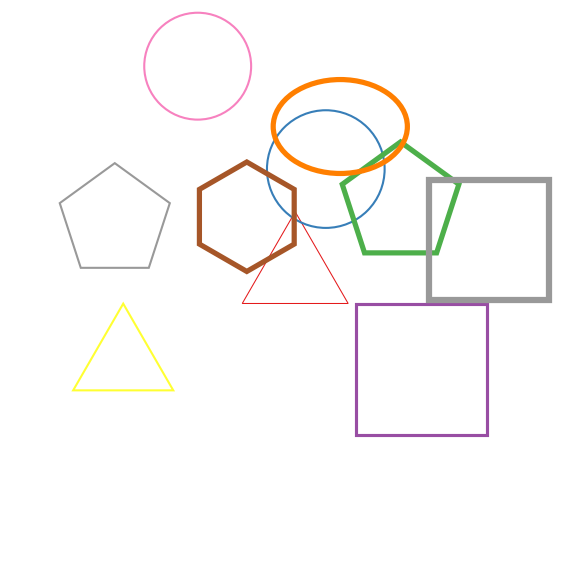[{"shape": "triangle", "thickness": 0.5, "radius": 0.53, "center": [0.511, 0.527]}, {"shape": "circle", "thickness": 1, "radius": 0.51, "center": [0.564, 0.706]}, {"shape": "pentagon", "thickness": 2.5, "radius": 0.53, "center": [0.694, 0.647]}, {"shape": "square", "thickness": 1.5, "radius": 0.57, "center": [0.729, 0.359]}, {"shape": "oval", "thickness": 2.5, "radius": 0.58, "center": [0.589, 0.78]}, {"shape": "triangle", "thickness": 1, "radius": 0.5, "center": [0.213, 0.373]}, {"shape": "hexagon", "thickness": 2.5, "radius": 0.47, "center": [0.427, 0.624]}, {"shape": "circle", "thickness": 1, "radius": 0.46, "center": [0.342, 0.885]}, {"shape": "square", "thickness": 3, "radius": 0.52, "center": [0.846, 0.584]}, {"shape": "pentagon", "thickness": 1, "radius": 0.5, "center": [0.199, 0.616]}]